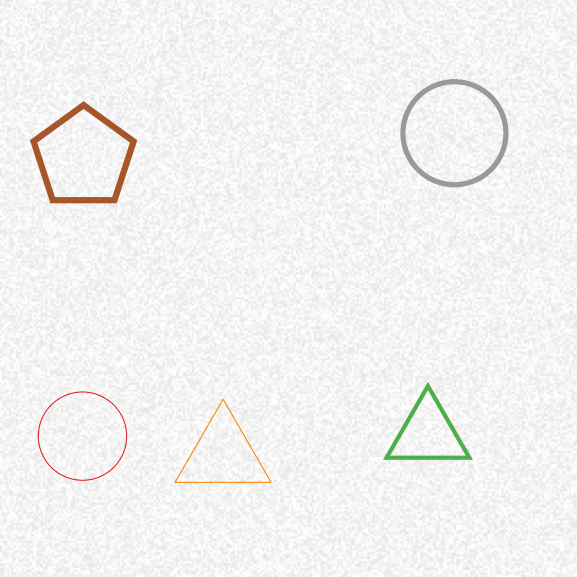[{"shape": "circle", "thickness": 0.5, "radius": 0.38, "center": [0.143, 0.244]}, {"shape": "triangle", "thickness": 2, "radius": 0.41, "center": [0.741, 0.248]}, {"shape": "triangle", "thickness": 0.5, "radius": 0.48, "center": [0.386, 0.212]}, {"shape": "pentagon", "thickness": 3, "radius": 0.46, "center": [0.145, 0.726]}, {"shape": "circle", "thickness": 2.5, "radius": 0.45, "center": [0.787, 0.768]}]